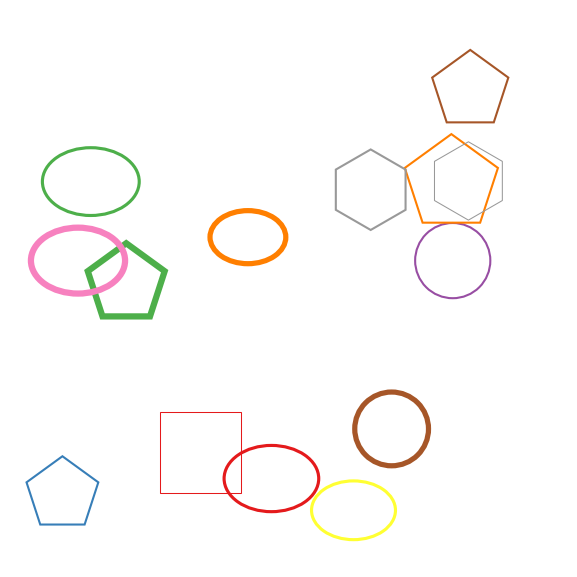[{"shape": "square", "thickness": 0.5, "radius": 0.35, "center": [0.347, 0.216]}, {"shape": "oval", "thickness": 1.5, "radius": 0.41, "center": [0.47, 0.17]}, {"shape": "pentagon", "thickness": 1, "radius": 0.33, "center": [0.108, 0.144]}, {"shape": "pentagon", "thickness": 3, "radius": 0.35, "center": [0.219, 0.508]}, {"shape": "oval", "thickness": 1.5, "radius": 0.42, "center": [0.157, 0.685]}, {"shape": "circle", "thickness": 1, "radius": 0.33, "center": [0.784, 0.548]}, {"shape": "pentagon", "thickness": 1, "radius": 0.42, "center": [0.782, 0.682]}, {"shape": "oval", "thickness": 2.5, "radius": 0.33, "center": [0.429, 0.588]}, {"shape": "oval", "thickness": 1.5, "radius": 0.36, "center": [0.612, 0.116]}, {"shape": "circle", "thickness": 2.5, "radius": 0.32, "center": [0.678, 0.256]}, {"shape": "pentagon", "thickness": 1, "radius": 0.35, "center": [0.814, 0.843]}, {"shape": "oval", "thickness": 3, "radius": 0.41, "center": [0.135, 0.548]}, {"shape": "hexagon", "thickness": 0.5, "radius": 0.34, "center": [0.811, 0.686]}, {"shape": "hexagon", "thickness": 1, "radius": 0.35, "center": [0.642, 0.671]}]